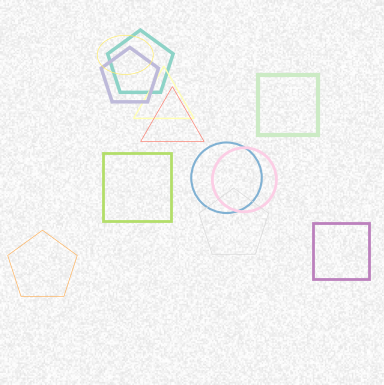[{"shape": "pentagon", "thickness": 2.5, "radius": 0.45, "center": [0.365, 0.833]}, {"shape": "triangle", "thickness": 1, "radius": 0.45, "center": [0.426, 0.738]}, {"shape": "pentagon", "thickness": 2.5, "radius": 0.39, "center": [0.337, 0.799]}, {"shape": "triangle", "thickness": 0.5, "radius": 0.48, "center": [0.448, 0.68]}, {"shape": "circle", "thickness": 1.5, "radius": 0.46, "center": [0.588, 0.538]}, {"shape": "pentagon", "thickness": 0.5, "radius": 0.47, "center": [0.11, 0.307]}, {"shape": "square", "thickness": 2, "radius": 0.44, "center": [0.355, 0.514]}, {"shape": "circle", "thickness": 2, "radius": 0.42, "center": [0.635, 0.533]}, {"shape": "pentagon", "thickness": 0.5, "radius": 0.48, "center": [0.607, 0.416]}, {"shape": "square", "thickness": 2, "radius": 0.36, "center": [0.886, 0.349]}, {"shape": "square", "thickness": 3, "radius": 0.39, "center": [0.748, 0.726]}, {"shape": "oval", "thickness": 0.5, "radius": 0.36, "center": [0.325, 0.857]}]